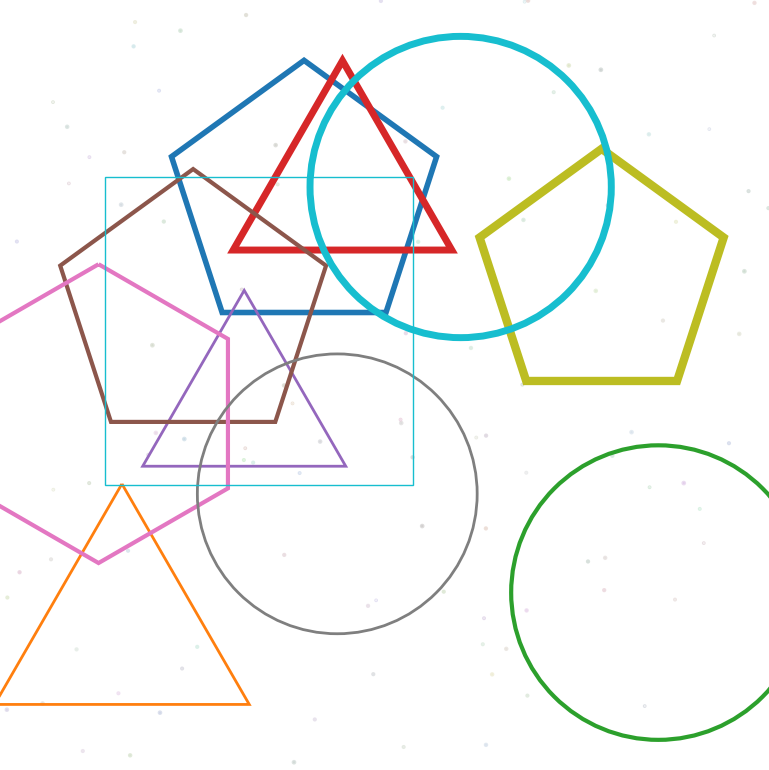[{"shape": "pentagon", "thickness": 2, "radius": 0.91, "center": [0.395, 0.741]}, {"shape": "triangle", "thickness": 1, "radius": 0.95, "center": [0.158, 0.181]}, {"shape": "circle", "thickness": 1.5, "radius": 0.96, "center": [0.855, 0.23]}, {"shape": "triangle", "thickness": 2.5, "radius": 0.82, "center": [0.445, 0.757]}, {"shape": "triangle", "thickness": 1, "radius": 0.76, "center": [0.317, 0.471]}, {"shape": "pentagon", "thickness": 1.5, "radius": 0.91, "center": [0.251, 0.599]}, {"shape": "hexagon", "thickness": 1.5, "radius": 0.97, "center": [0.128, 0.463]}, {"shape": "circle", "thickness": 1, "radius": 0.91, "center": [0.438, 0.359]}, {"shape": "pentagon", "thickness": 3, "radius": 0.83, "center": [0.781, 0.64]}, {"shape": "circle", "thickness": 2.5, "radius": 0.98, "center": [0.598, 0.757]}, {"shape": "square", "thickness": 0.5, "radius": 1.0, "center": [0.336, 0.57]}]